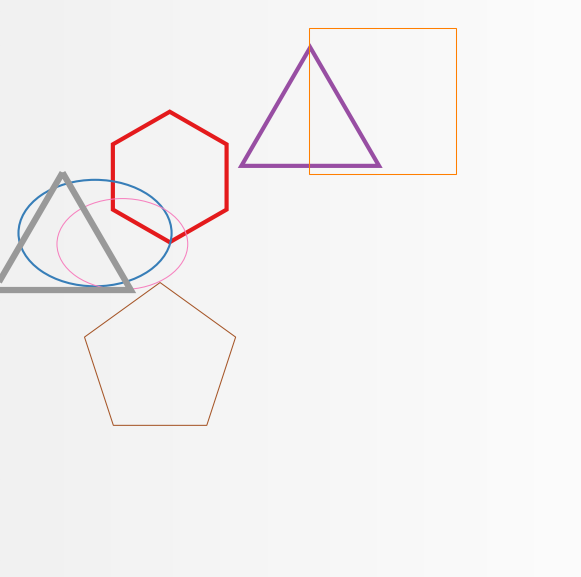[{"shape": "hexagon", "thickness": 2, "radius": 0.56, "center": [0.292, 0.693]}, {"shape": "oval", "thickness": 1, "radius": 0.66, "center": [0.164, 0.596]}, {"shape": "triangle", "thickness": 2, "radius": 0.68, "center": [0.534, 0.78]}, {"shape": "square", "thickness": 0.5, "radius": 0.63, "center": [0.658, 0.824]}, {"shape": "pentagon", "thickness": 0.5, "radius": 0.68, "center": [0.275, 0.373]}, {"shape": "oval", "thickness": 0.5, "radius": 0.56, "center": [0.21, 0.577]}, {"shape": "triangle", "thickness": 3, "radius": 0.68, "center": [0.108, 0.565]}]